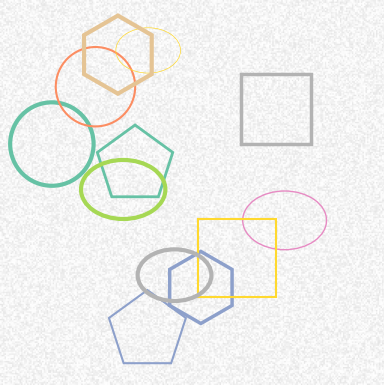[{"shape": "pentagon", "thickness": 2, "radius": 0.52, "center": [0.351, 0.572]}, {"shape": "circle", "thickness": 3, "radius": 0.54, "center": [0.135, 0.626]}, {"shape": "circle", "thickness": 1.5, "radius": 0.52, "center": [0.248, 0.775]}, {"shape": "pentagon", "thickness": 1.5, "radius": 0.53, "center": [0.383, 0.142]}, {"shape": "hexagon", "thickness": 2.5, "radius": 0.47, "center": [0.522, 0.253]}, {"shape": "oval", "thickness": 1, "radius": 0.54, "center": [0.739, 0.428]}, {"shape": "oval", "thickness": 3, "radius": 0.55, "center": [0.32, 0.508]}, {"shape": "oval", "thickness": 0.5, "radius": 0.42, "center": [0.385, 0.869]}, {"shape": "square", "thickness": 1.5, "radius": 0.51, "center": [0.616, 0.329]}, {"shape": "hexagon", "thickness": 3, "radius": 0.51, "center": [0.306, 0.858]}, {"shape": "square", "thickness": 2.5, "radius": 0.45, "center": [0.717, 0.717]}, {"shape": "oval", "thickness": 3, "radius": 0.48, "center": [0.453, 0.285]}]